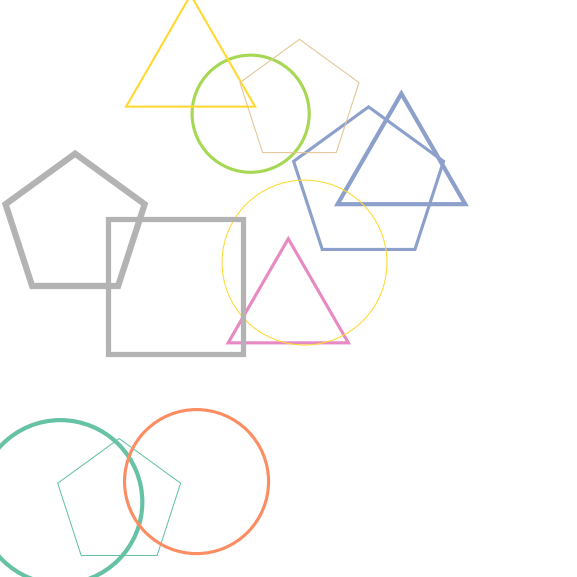[{"shape": "circle", "thickness": 2, "radius": 0.71, "center": [0.105, 0.13]}, {"shape": "pentagon", "thickness": 0.5, "radius": 0.56, "center": [0.206, 0.128]}, {"shape": "circle", "thickness": 1.5, "radius": 0.62, "center": [0.34, 0.165]}, {"shape": "triangle", "thickness": 2, "radius": 0.64, "center": [0.695, 0.709]}, {"shape": "pentagon", "thickness": 1.5, "radius": 0.68, "center": [0.638, 0.678]}, {"shape": "triangle", "thickness": 1.5, "radius": 0.6, "center": [0.499, 0.466]}, {"shape": "circle", "thickness": 1.5, "radius": 0.51, "center": [0.434, 0.802]}, {"shape": "circle", "thickness": 0.5, "radius": 0.71, "center": [0.527, 0.544]}, {"shape": "triangle", "thickness": 1, "radius": 0.64, "center": [0.33, 0.879]}, {"shape": "pentagon", "thickness": 0.5, "radius": 0.54, "center": [0.519, 0.823]}, {"shape": "square", "thickness": 2.5, "radius": 0.58, "center": [0.304, 0.503]}, {"shape": "pentagon", "thickness": 3, "radius": 0.63, "center": [0.13, 0.606]}]